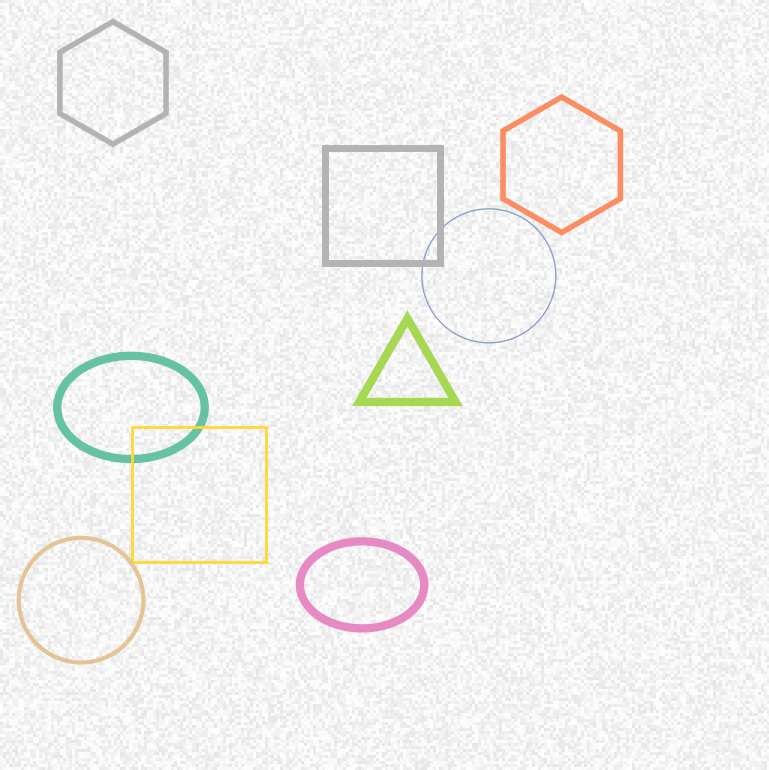[{"shape": "oval", "thickness": 3, "radius": 0.48, "center": [0.17, 0.471]}, {"shape": "hexagon", "thickness": 2, "radius": 0.44, "center": [0.729, 0.786]}, {"shape": "circle", "thickness": 0.5, "radius": 0.44, "center": [0.635, 0.642]}, {"shape": "oval", "thickness": 3, "radius": 0.4, "center": [0.47, 0.24]}, {"shape": "triangle", "thickness": 3, "radius": 0.36, "center": [0.529, 0.514]}, {"shape": "square", "thickness": 1, "radius": 0.44, "center": [0.258, 0.358]}, {"shape": "circle", "thickness": 1.5, "radius": 0.4, "center": [0.105, 0.221]}, {"shape": "hexagon", "thickness": 2, "radius": 0.4, "center": [0.147, 0.892]}, {"shape": "square", "thickness": 2.5, "radius": 0.37, "center": [0.497, 0.733]}]